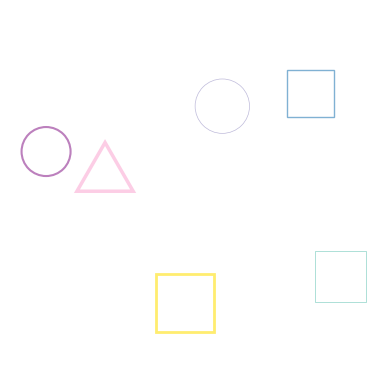[{"shape": "square", "thickness": 0.5, "radius": 0.33, "center": [0.883, 0.283]}, {"shape": "circle", "thickness": 0.5, "radius": 0.35, "center": [0.577, 0.724]}, {"shape": "square", "thickness": 1, "radius": 0.3, "center": [0.805, 0.756]}, {"shape": "triangle", "thickness": 2.5, "radius": 0.42, "center": [0.273, 0.545]}, {"shape": "circle", "thickness": 1.5, "radius": 0.32, "center": [0.12, 0.606]}, {"shape": "square", "thickness": 2, "radius": 0.38, "center": [0.48, 0.213]}]